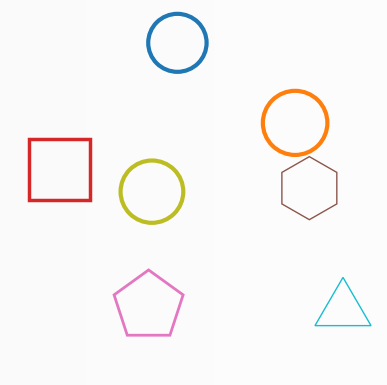[{"shape": "circle", "thickness": 3, "radius": 0.38, "center": [0.458, 0.889]}, {"shape": "circle", "thickness": 3, "radius": 0.42, "center": [0.762, 0.681]}, {"shape": "square", "thickness": 2.5, "radius": 0.39, "center": [0.154, 0.56]}, {"shape": "hexagon", "thickness": 1, "radius": 0.41, "center": [0.798, 0.511]}, {"shape": "pentagon", "thickness": 2, "radius": 0.47, "center": [0.383, 0.205]}, {"shape": "circle", "thickness": 3, "radius": 0.4, "center": [0.392, 0.502]}, {"shape": "triangle", "thickness": 1, "radius": 0.42, "center": [0.885, 0.196]}]